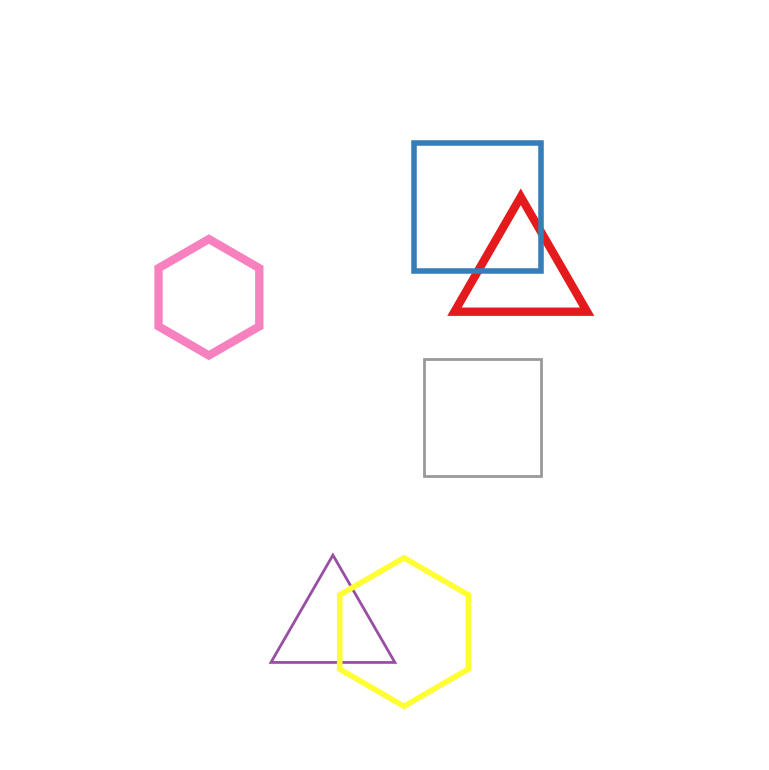[{"shape": "triangle", "thickness": 3, "radius": 0.5, "center": [0.676, 0.645]}, {"shape": "square", "thickness": 2, "radius": 0.41, "center": [0.62, 0.731]}, {"shape": "triangle", "thickness": 1, "radius": 0.46, "center": [0.432, 0.186]}, {"shape": "hexagon", "thickness": 2, "radius": 0.48, "center": [0.525, 0.179]}, {"shape": "hexagon", "thickness": 3, "radius": 0.38, "center": [0.271, 0.614]}, {"shape": "square", "thickness": 1, "radius": 0.38, "center": [0.627, 0.457]}]